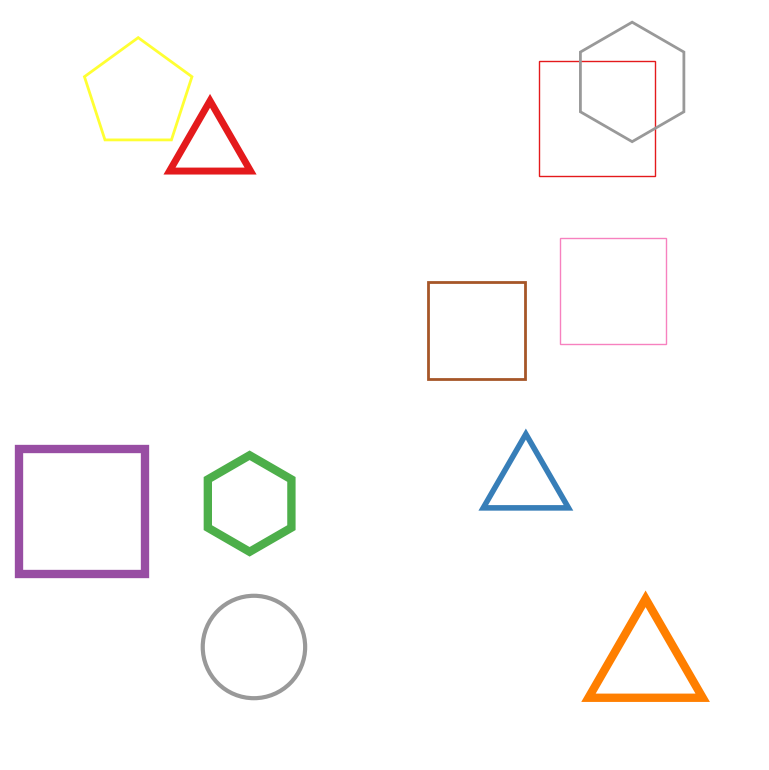[{"shape": "triangle", "thickness": 2.5, "radius": 0.3, "center": [0.273, 0.808]}, {"shape": "square", "thickness": 0.5, "radius": 0.37, "center": [0.775, 0.846]}, {"shape": "triangle", "thickness": 2, "radius": 0.32, "center": [0.683, 0.372]}, {"shape": "hexagon", "thickness": 3, "radius": 0.31, "center": [0.324, 0.346]}, {"shape": "square", "thickness": 3, "radius": 0.41, "center": [0.106, 0.336]}, {"shape": "triangle", "thickness": 3, "radius": 0.43, "center": [0.838, 0.137]}, {"shape": "pentagon", "thickness": 1, "radius": 0.37, "center": [0.179, 0.878]}, {"shape": "square", "thickness": 1, "radius": 0.32, "center": [0.619, 0.571]}, {"shape": "square", "thickness": 0.5, "radius": 0.34, "center": [0.796, 0.622]}, {"shape": "hexagon", "thickness": 1, "radius": 0.39, "center": [0.821, 0.894]}, {"shape": "circle", "thickness": 1.5, "radius": 0.33, "center": [0.33, 0.16]}]